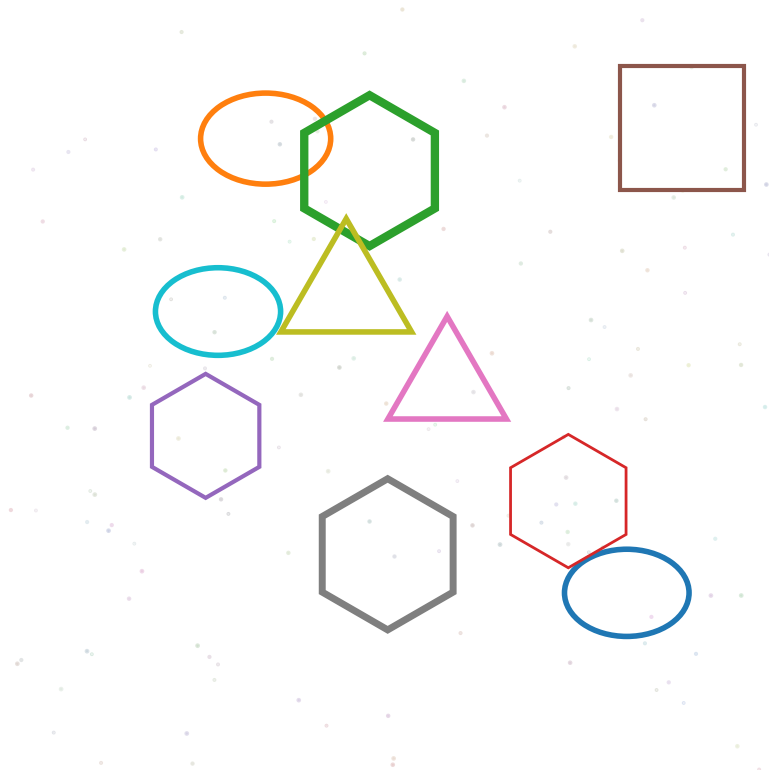[{"shape": "oval", "thickness": 2, "radius": 0.4, "center": [0.814, 0.23]}, {"shape": "oval", "thickness": 2, "radius": 0.42, "center": [0.345, 0.82]}, {"shape": "hexagon", "thickness": 3, "radius": 0.49, "center": [0.48, 0.778]}, {"shape": "hexagon", "thickness": 1, "radius": 0.43, "center": [0.738, 0.349]}, {"shape": "hexagon", "thickness": 1.5, "radius": 0.4, "center": [0.267, 0.434]}, {"shape": "square", "thickness": 1.5, "radius": 0.4, "center": [0.886, 0.834]}, {"shape": "triangle", "thickness": 2, "radius": 0.44, "center": [0.581, 0.5]}, {"shape": "hexagon", "thickness": 2.5, "radius": 0.49, "center": [0.503, 0.28]}, {"shape": "triangle", "thickness": 2, "radius": 0.49, "center": [0.45, 0.618]}, {"shape": "oval", "thickness": 2, "radius": 0.41, "center": [0.283, 0.595]}]